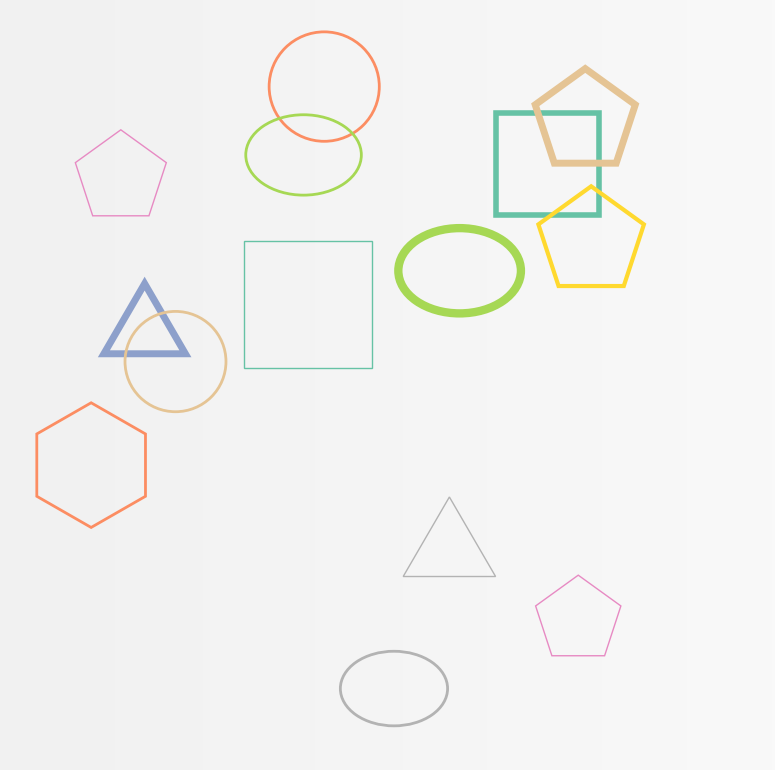[{"shape": "square", "thickness": 2, "radius": 0.33, "center": [0.706, 0.787]}, {"shape": "square", "thickness": 0.5, "radius": 0.41, "center": [0.398, 0.605]}, {"shape": "hexagon", "thickness": 1, "radius": 0.4, "center": [0.118, 0.396]}, {"shape": "circle", "thickness": 1, "radius": 0.36, "center": [0.418, 0.888]}, {"shape": "triangle", "thickness": 2.5, "radius": 0.3, "center": [0.187, 0.571]}, {"shape": "pentagon", "thickness": 0.5, "radius": 0.29, "center": [0.746, 0.195]}, {"shape": "pentagon", "thickness": 0.5, "radius": 0.31, "center": [0.156, 0.77]}, {"shape": "oval", "thickness": 1, "radius": 0.37, "center": [0.392, 0.799]}, {"shape": "oval", "thickness": 3, "radius": 0.4, "center": [0.593, 0.648]}, {"shape": "pentagon", "thickness": 1.5, "radius": 0.36, "center": [0.763, 0.686]}, {"shape": "circle", "thickness": 1, "radius": 0.33, "center": [0.226, 0.53]}, {"shape": "pentagon", "thickness": 2.5, "radius": 0.34, "center": [0.755, 0.843]}, {"shape": "triangle", "thickness": 0.5, "radius": 0.34, "center": [0.58, 0.286]}, {"shape": "oval", "thickness": 1, "radius": 0.35, "center": [0.508, 0.106]}]